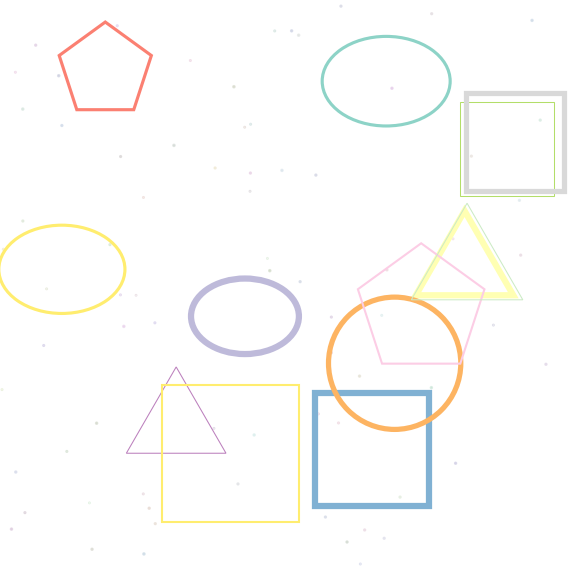[{"shape": "oval", "thickness": 1.5, "radius": 0.55, "center": [0.669, 0.859]}, {"shape": "triangle", "thickness": 3, "radius": 0.49, "center": [0.804, 0.537]}, {"shape": "oval", "thickness": 3, "radius": 0.47, "center": [0.424, 0.451]}, {"shape": "pentagon", "thickness": 1.5, "radius": 0.42, "center": [0.182, 0.877]}, {"shape": "square", "thickness": 3, "radius": 0.49, "center": [0.644, 0.221]}, {"shape": "circle", "thickness": 2.5, "radius": 0.57, "center": [0.683, 0.37]}, {"shape": "square", "thickness": 0.5, "radius": 0.41, "center": [0.878, 0.741]}, {"shape": "pentagon", "thickness": 1, "radius": 0.58, "center": [0.729, 0.463]}, {"shape": "square", "thickness": 2.5, "radius": 0.42, "center": [0.892, 0.753]}, {"shape": "triangle", "thickness": 0.5, "radius": 0.5, "center": [0.305, 0.264]}, {"shape": "triangle", "thickness": 0.5, "radius": 0.56, "center": [0.809, 0.536]}, {"shape": "square", "thickness": 1, "radius": 0.59, "center": [0.4, 0.214]}, {"shape": "oval", "thickness": 1.5, "radius": 0.55, "center": [0.107, 0.533]}]